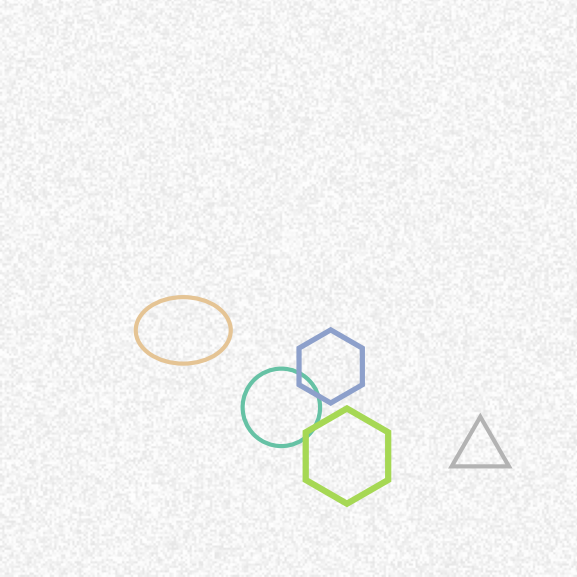[{"shape": "circle", "thickness": 2, "radius": 0.34, "center": [0.487, 0.294]}, {"shape": "hexagon", "thickness": 2.5, "radius": 0.32, "center": [0.573, 0.365]}, {"shape": "hexagon", "thickness": 3, "radius": 0.41, "center": [0.601, 0.209]}, {"shape": "oval", "thickness": 2, "radius": 0.41, "center": [0.317, 0.427]}, {"shape": "triangle", "thickness": 2, "radius": 0.29, "center": [0.832, 0.22]}]